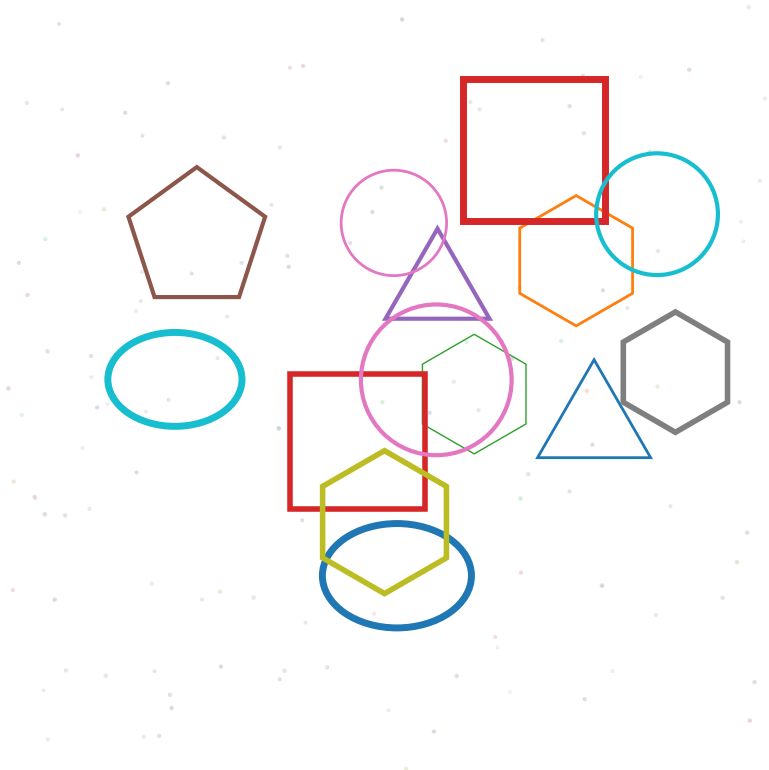[{"shape": "oval", "thickness": 2.5, "radius": 0.48, "center": [0.515, 0.252]}, {"shape": "triangle", "thickness": 1, "radius": 0.42, "center": [0.772, 0.448]}, {"shape": "hexagon", "thickness": 1, "radius": 0.42, "center": [0.748, 0.661]}, {"shape": "hexagon", "thickness": 0.5, "radius": 0.39, "center": [0.616, 0.488]}, {"shape": "square", "thickness": 2, "radius": 0.44, "center": [0.464, 0.426]}, {"shape": "square", "thickness": 2.5, "radius": 0.46, "center": [0.693, 0.805]}, {"shape": "triangle", "thickness": 1.5, "radius": 0.39, "center": [0.568, 0.625]}, {"shape": "pentagon", "thickness": 1.5, "radius": 0.47, "center": [0.256, 0.69]}, {"shape": "circle", "thickness": 1.5, "radius": 0.49, "center": [0.567, 0.507]}, {"shape": "circle", "thickness": 1, "radius": 0.34, "center": [0.512, 0.71]}, {"shape": "hexagon", "thickness": 2, "radius": 0.39, "center": [0.877, 0.517]}, {"shape": "hexagon", "thickness": 2, "radius": 0.46, "center": [0.499, 0.322]}, {"shape": "oval", "thickness": 2.5, "radius": 0.44, "center": [0.227, 0.507]}, {"shape": "circle", "thickness": 1.5, "radius": 0.4, "center": [0.853, 0.722]}]